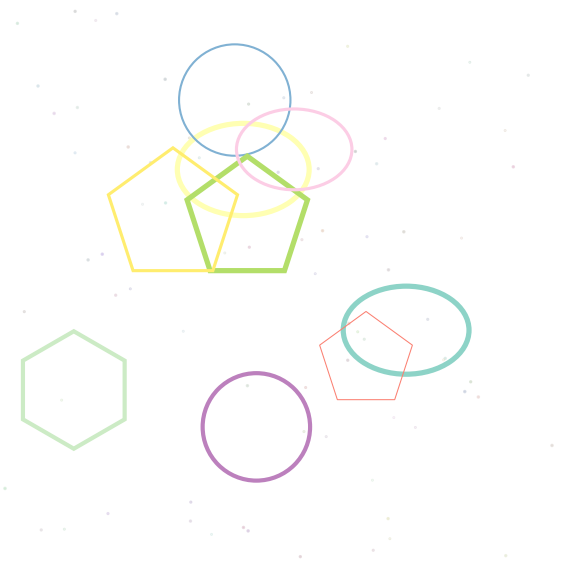[{"shape": "oval", "thickness": 2.5, "radius": 0.54, "center": [0.703, 0.427]}, {"shape": "oval", "thickness": 2.5, "radius": 0.57, "center": [0.421, 0.706]}, {"shape": "pentagon", "thickness": 0.5, "radius": 0.42, "center": [0.634, 0.375]}, {"shape": "circle", "thickness": 1, "radius": 0.48, "center": [0.406, 0.826]}, {"shape": "pentagon", "thickness": 2.5, "radius": 0.55, "center": [0.428, 0.619]}, {"shape": "oval", "thickness": 1.5, "radius": 0.5, "center": [0.509, 0.74]}, {"shape": "circle", "thickness": 2, "radius": 0.47, "center": [0.444, 0.26]}, {"shape": "hexagon", "thickness": 2, "radius": 0.51, "center": [0.128, 0.324]}, {"shape": "pentagon", "thickness": 1.5, "radius": 0.59, "center": [0.299, 0.626]}]